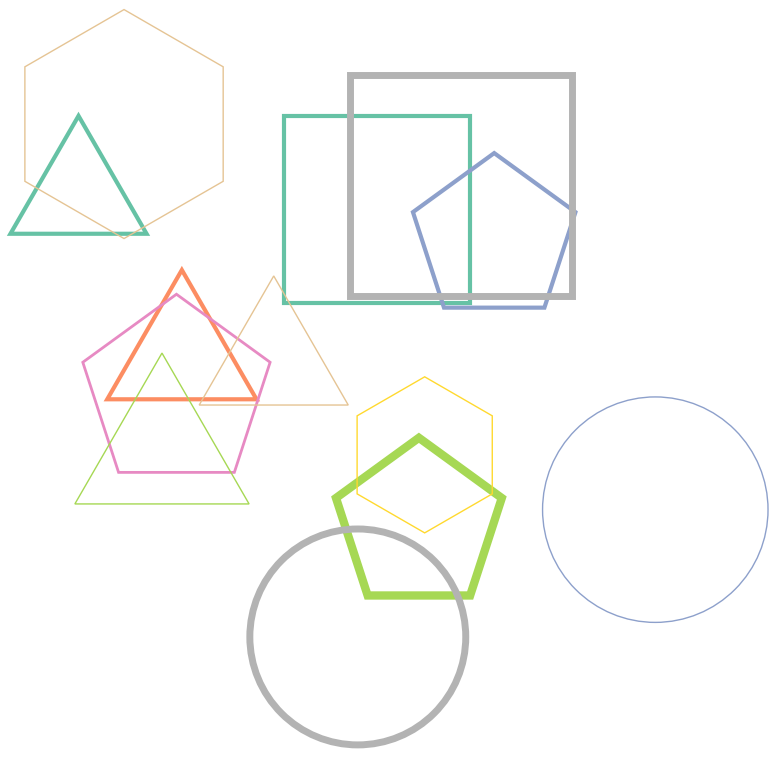[{"shape": "square", "thickness": 1.5, "radius": 0.61, "center": [0.49, 0.728]}, {"shape": "triangle", "thickness": 1.5, "radius": 0.51, "center": [0.102, 0.747]}, {"shape": "triangle", "thickness": 1.5, "radius": 0.56, "center": [0.236, 0.537]}, {"shape": "circle", "thickness": 0.5, "radius": 0.73, "center": [0.851, 0.338]}, {"shape": "pentagon", "thickness": 1.5, "radius": 0.55, "center": [0.642, 0.69]}, {"shape": "pentagon", "thickness": 1, "radius": 0.64, "center": [0.229, 0.49]}, {"shape": "pentagon", "thickness": 3, "radius": 0.57, "center": [0.544, 0.318]}, {"shape": "triangle", "thickness": 0.5, "radius": 0.65, "center": [0.21, 0.411]}, {"shape": "hexagon", "thickness": 0.5, "radius": 0.51, "center": [0.552, 0.409]}, {"shape": "hexagon", "thickness": 0.5, "radius": 0.74, "center": [0.161, 0.839]}, {"shape": "triangle", "thickness": 0.5, "radius": 0.56, "center": [0.355, 0.53]}, {"shape": "square", "thickness": 2.5, "radius": 0.72, "center": [0.599, 0.759]}, {"shape": "circle", "thickness": 2.5, "radius": 0.7, "center": [0.465, 0.173]}]